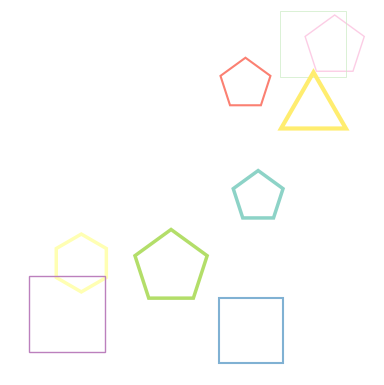[{"shape": "pentagon", "thickness": 2.5, "radius": 0.34, "center": [0.67, 0.489]}, {"shape": "hexagon", "thickness": 2.5, "radius": 0.38, "center": [0.211, 0.317]}, {"shape": "pentagon", "thickness": 1.5, "radius": 0.34, "center": [0.638, 0.782]}, {"shape": "square", "thickness": 1.5, "radius": 0.42, "center": [0.652, 0.142]}, {"shape": "pentagon", "thickness": 2.5, "radius": 0.49, "center": [0.444, 0.305]}, {"shape": "pentagon", "thickness": 1, "radius": 0.4, "center": [0.869, 0.88]}, {"shape": "square", "thickness": 1, "radius": 0.5, "center": [0.174, 0.184]}, {"shape": "square", "thickness": 0.5, "radius": 0.43, "center": [0.814, 0.885]}, {"shape": "triangle", "thickness": 3, "radius": 0.49, "center": [0.814, 0.715]}]